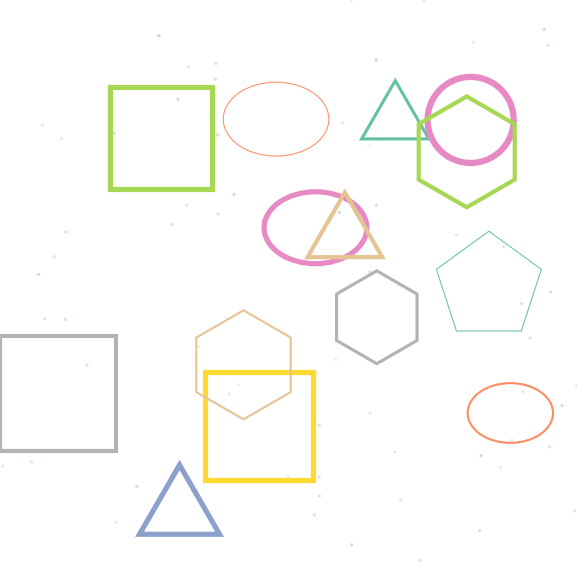[{"shape": "pentagon", "thickness": 0.5, "radius": 0.48, "center": [0.847, 0.503]}, {"shape": "triangle", "thickness": 1.5, "radius": 0.34, "center": [0.684, 0.792]}, {"shape": "oval", "thickness": 1, "radius": 0.37, "center": [0.884, 0.284]}, {"shape": "oval", "thickness": 0.5, "radius": 0.46, "center": [0.478, 0.793]}, {"shape": "triangle", "thickness": 2.5, "radius": 0.4, "center": [0.311, 0.114]}, {"shape": "oval", "thickness": 2.5, "radius": 0.44, "center": [0.546, 0.605]}, {"shape": "circle", "thickness": 3, "radius": 0.37, "center": [0.815, 0.791]}, {"shape": "square", "thickness": 2.5, "radius": 0.44, "center": [0.279, 0.76]}, {"shape": "hexagon", "thickness": 2, "radius": 0.48, "center": [0.808, 0.736]}, {"shape": "square", "thickness": 2.5, "radius": 0.47, "center": [0.448, 0.262]}, {"shape": "triangle", "thickness": 2, "radius": 0.37, "center": [0.597, 0.591]}, {"shape": "hexagon", "thickness": 1, "radius": 0.47, "center": [0.422, 0.367]}, {"shape": "square", "thickness": 2, "radius": 0.5, "center": [0.101, 0.318]}, {"shape": "hexagon", "thickness": 1.5, "radius": 0.4, "center": [0.652, 0.45]}]